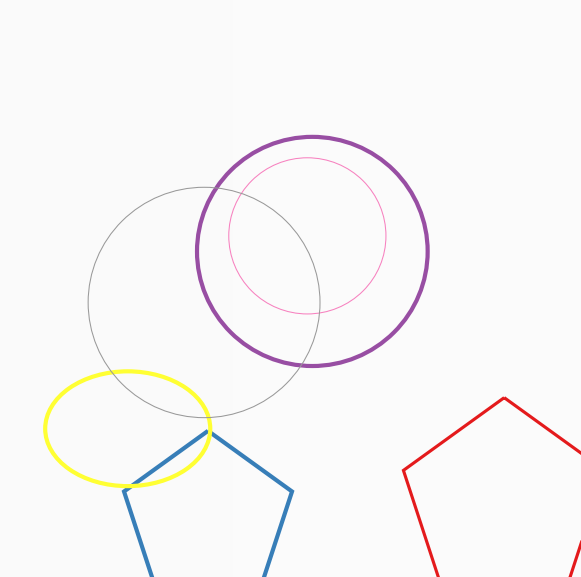[{"shape": "pentagon", "thickness": 1.5, "radius": 0.91, "center": [0.867, 0.128]}, {"shape": "pentagon", "thickness": 2, "radius": 0.76, "center": [0.358, 0.101]}, {"shape": "circle", "thickness": 2, "radius": 0.99, "center": [0.537, 0.564]}, {"shape": "oval", "thickness": 2, "radius": 0.71, "center": [0.22, 0.257]}, {"shape": "circle", "thickness": 0.5, "radius": 0.68, "center": [0.529, 0.591]}, {"shape": "circle", "thickness": 0.5, "radius": 1.0, "center": [0.351, 0.475]}]